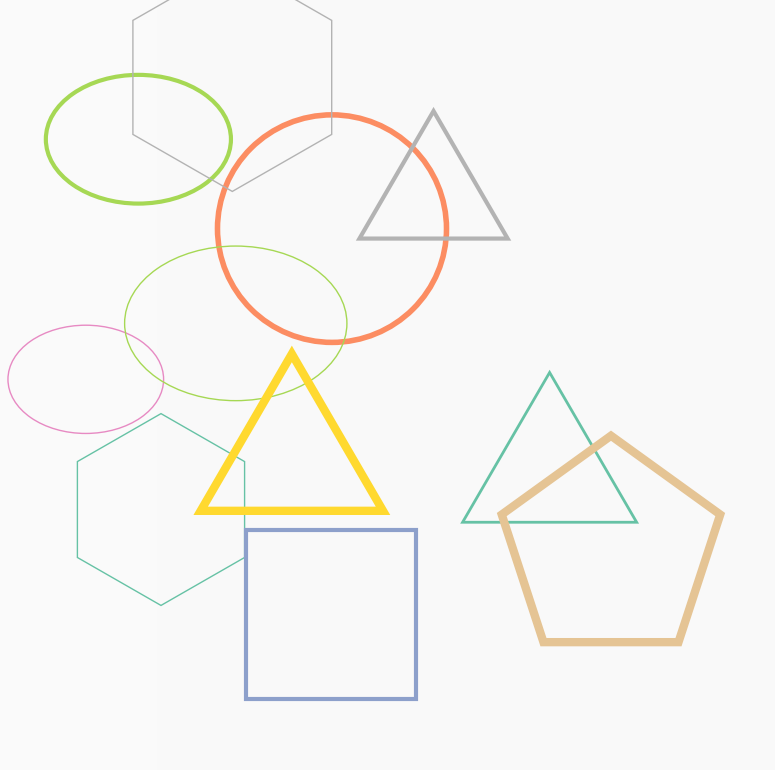[{"shape": "triangle", "thickness": 1, "radius": 0.65, "center": [0.709, 0.387]}, {"shape": "hexagon", "thickness": 0.5, "radius": 0.62, "center": [0.208, 0.338]}, {"shape": "circle", "thickness": 2, "radius": 0.74, "center": [0.428, 0.703]}, {"shape": "square", "thickness": 1.5, "radius": 0.55, "center": [0.427, 0.202]}, {"shape": "oval", "thickness": 0.5, "radius": 0.5, "center": [0.111, 0.507]}, {"shape": "oval", "thickness": 0.5, "radius": 0.72, "center": [0.304, 0.58]}, {"shape": "oval", "thickness": 1.5, "radius": 0.6, "center": [0.179, 0.819]}, {"shape": "triangle", "thickness": 3, "radius": 0.68, "center": [0.377, 0.405]}, {"shape": "pentagon", "thickness": 3, "radius": 0.74, "center": [0.788, 0.286]}, {"shape": "triangle", "thickness": 1.5, "radius": 0.55, "center": [0.559, 0.745]}, {"shape": "hexagon", "thickness": 0.5, "radius": 0.74, "center": [0.3, 0.899]}]